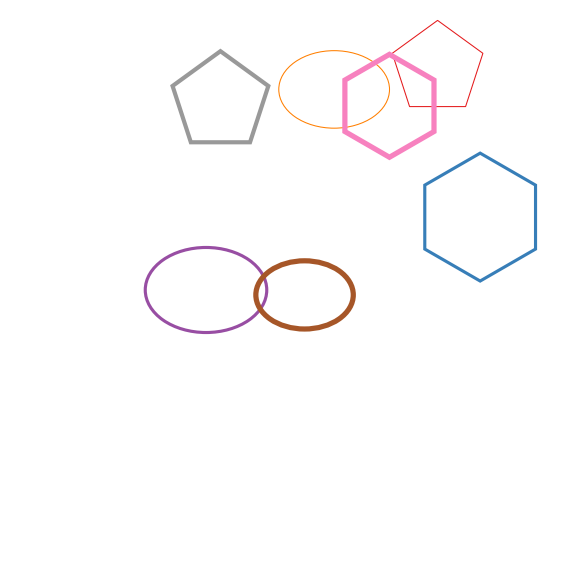[{"shape": "pentagon", "thickness": 0.5, "radius": 0.41, "center": [0.758, 0.881]}, {"shape": "hexagon", "thickness": 1.5, "radius": 0.55, "center": [0.831, 0.623]}, {"shape": "oval", "thickness": 1.5, "radius": 0.53, "center": [0.357, 0.497]}, {"shape": "oval", "thickness": 0.5, "radius": 0.48, "center": [0.579, 0.844]}, {"shape": "oval", "thickness": 2.5, "radius": 0.42, "center": [0.527, 0.488]}, {"shape": "hexagon", "thickness": 2.5, "radius": 0.45, "center": [0.674, 0.816]}, {"shape": "pentagon", "thickness": 2, "radius": 0.44, "center": [0.382, 0.823]}]